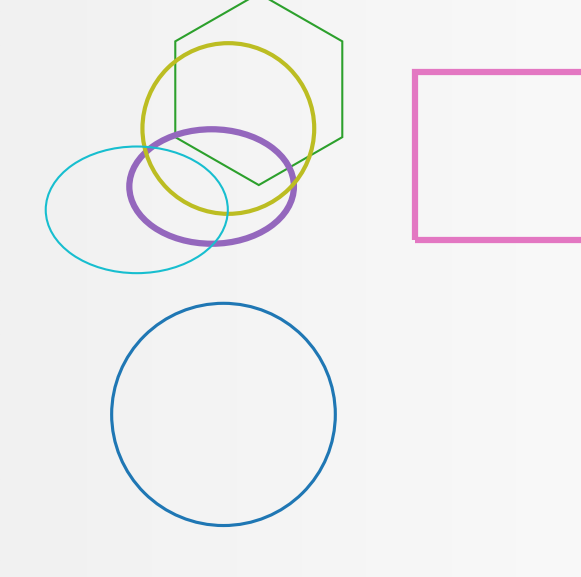[{"shape": "circle", "thickness": 1.5, "radius": 0.96, "center": [0.384, 0.282]}, {"shape": "hexagon", "thickness": 1, "radius": 0.83, "center": [0.445, 0.845]}, {"shape": "oval", "thickness": 3, "radius": 0.71, "center": [0.364, 0.676]}, {"shape": "square", "thickness": 3, "radius": 0.72, "center": [0.859, 0.729]}, {"shape": "circle", "thickness": 2, "radius": 0.74, "center": [0.393, 0.777]}, {"shape": "oval", "thickness": 1, "radius": 0.78, "center": [0.235, 0.636]}]